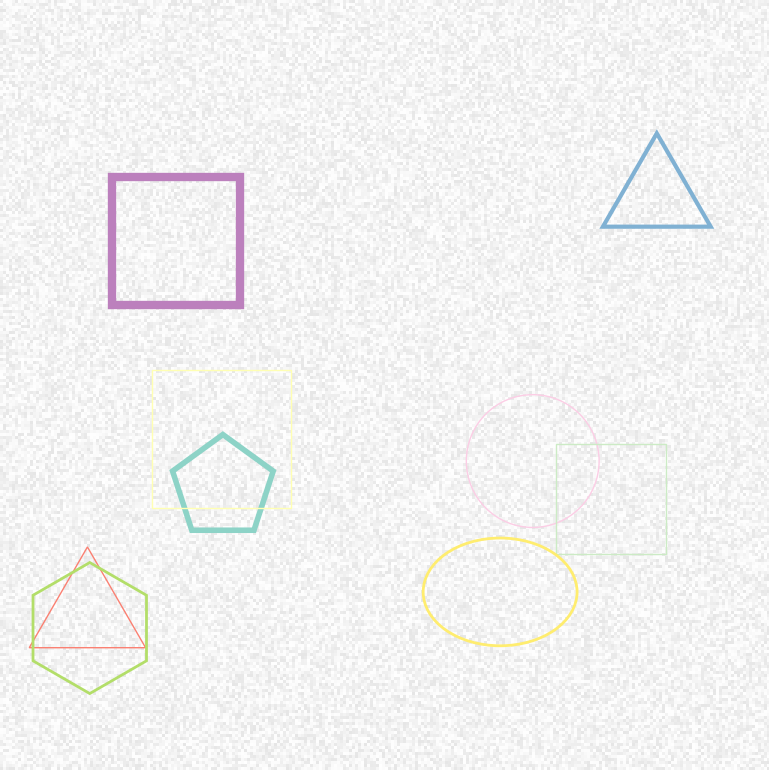[{"shape": "pentagon", "thickness": 2, "radius": 0.34, "center": [0.289, 0.367]}, {"shape": "square", "thickness": 0.5, "radius": 0.45, "center": [0.287, 0.43]}, {"shape": "triangle", "thickness": 0.5, "radius": 0.44, "center": [0.114, 0.202]}, {"shape": "triangle", "thickness": 1.5, "radius": 0.4, "center": [0.853, 0.746]}, {"shape": "hexagon", "thickness": 1, "radius": 0.43, "center": [0.117, 0.184]}, {"shape": "circle", "thickness": 0.5, "radius": 0.43, "center": [0.692, 0.401]}, {"shape": "square", "thickness": 3, "radius": 0.41, "center": [0.229, 0.687]}, {"shape": "square", "thickness": 0.5, "radius": 0.36, "center": [0.793, 0.352]}, {"shape": "oval", "thickness": 1, "radius": 0.5, "center": [0.65, 0.231]}]